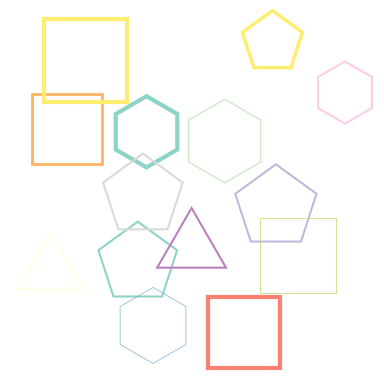[{"shape": "hexagon", "thickness": 3, "radius": 0.46, "center": [0.381, 0.658]}, {"shape": "pentagon", "thickness": 1.5, "radius": 0.54, "center": [0.358, 0.317]}, {"shape": "triangle", "thickness": 0.5, "radius": 0.49, "center": [0.132, 0.297]}, {"shape": "pentagon", "thickness": 1.5, "radius": 0.55, "center": [0.717, 0.462]}, {"shape": "square", "thickness": 3, "radius": 0.46, "center": [0.633, 0.136]}, {"shape": "hexagon", "thickness": 0.5, "radius": 0.49, "center": [0.397, 0.155]}, {"shape": "square", "thickness": 2, "radius": 0.45, "center": [0.173, 0.664]}, {"shape": "square", "thickness": 0.5, "radius": 0.49, "center": [0.774, 0.336]}, {"shape": "hexagon", "thickness": 1.5, "radius": 0.4, "center": [0.896, 0.76]}, {"shape": "pentagon", "thickness": 1.5, "radius": 0.54, "center": [0.371, 0.492]}, {"shape": "triangle", "thickness": 1.5, "radius": 0.52, "center": [0.498, 0.356]}, {"shape": "hexagon", "thickness": 1, "radius": 0.54, "center": [0.584, 0.634]}, {"shape": "pentagon", "thickness": 2.5, "radius": 0.41, "center": [0.708, 0.89]}, {"shape": "square", "thickness": 3, "radius": 0.54, "center": [0.223, 0.842]}]